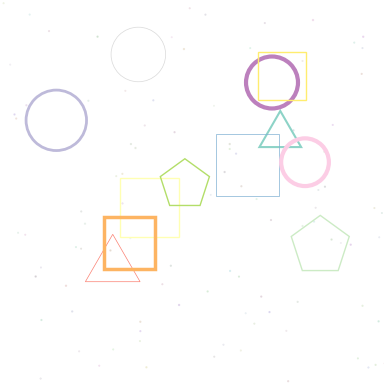[{"shape": "triangle", "thickness": 1.5, "radius": 0.31, "center": [0.728, 0.649]}, {"shape": "square", "thickness": 1, "radius": 0.38, "center": [0.389, 0.462]}, {"shape": "circle", "thickness": 2, "radius": 0.39, "center": [0.146, 0.687]}, {"shape": "triangle", "thickness": 0.5, "radius": 0.41, "center": [0.293, 0.309]}, {"shape": "square", "thickness": 0.5, "radius": 0.41, "center": [0.643, 0.571]}, {"shape": "square", "thickness": 2.5, "radius": 0.33, "center": [0.336, 0.369]}, {"shape": "pentagon", "thickness": 1, "radius": 0.34, "center": [0.48, 0.521]}, {"shape": "circle", "thickness": 3, "radius": 0.31, "center": [0.792, 0.579]}, {"shape": "circle", "thickness": 0.5, "radius": 0.35, "center": [0.359, 0.859]}, {"shape": "circle", "thickness": 3, "radius": 0.34, "center": [0.707, 0.786]}, {"shape": "pentagon", "thickness": 1, "radius": 0.4, "center": [0.832, 0.361]}, {"shape": "square", "thickness": 1, "radius": 0.32, "center": [0.733, 0.802]}]